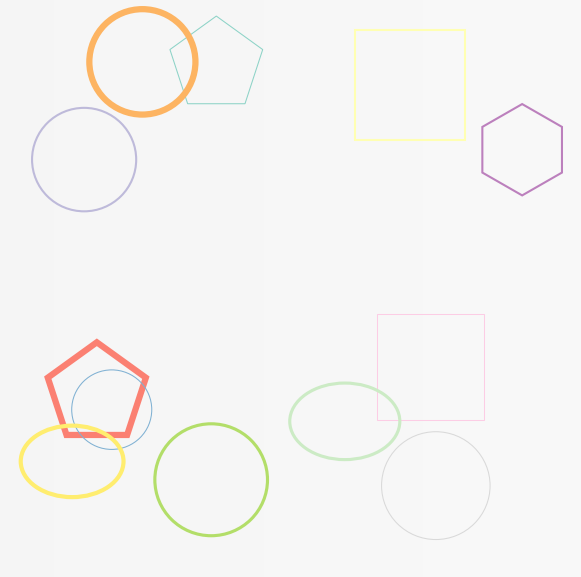[{"shape": "pentagon", "thickness": 0.5, "radius": 0.42, "center": [0.372, 0.887]}, {"shape": "square", "thickness": 1, "radius": 0.47, "center": [0.706, 0.852]}, {"shape": "circle", "thickness": 1, "radius": 0.45, "center": [0.145, 0.723]}, {"shape": "pentagon", "thickness": 3, "radius": 0.44, "center": [0.167, 0.318]}, {"shape": "circle", "thickness": 0.5, "radius": 0.34, "center": [0.192, 0.29]}, {"shape": "circle", "thickness": 3, "radius": 0.46, "center": [0.245, 0.892]}, {"shape": "circle", "thickness": 1.5, "radius": 0.48, "center": [0.363, 0.168]}, {"shape": "square", "thickness": 0.5, "radius": 0.46, "center": [0.74, 0.364]}, {"shape": "circle", "thickness": 0.5, "radius": 0.47, "center": [0.75, 0.158]}, {"shape": "hexagon", "thickness": 1, "radius": 0.4, "center": [0.898, 0.74]}, {"shape": "oval", "thickness": 1.5, "radius": 0.47, "center": [0.593, 0.27]}, {"shape": "oval", "thickness": 2, "radius": 0.44, "center": [0.124, 0.2]}]